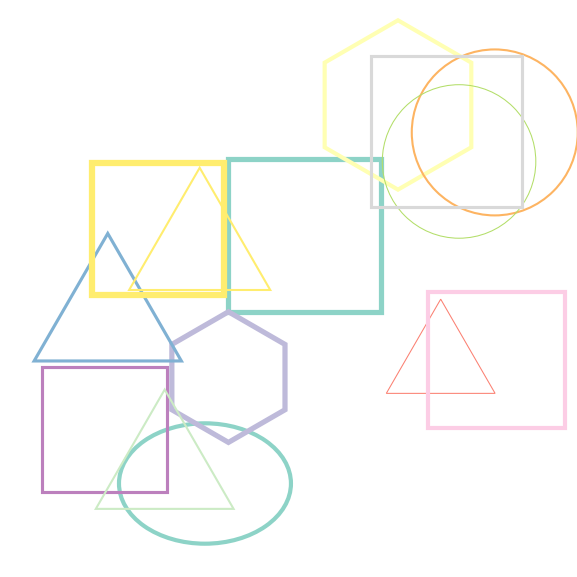[{"shape": "oval", "thickness": 2, "radius": 0.74, "center": [0.355, 0.162]}, {"shape": "square", "thickness": 2.5, "radius": 0.66, "center": [0.527, 0.591]}, {"shape": "hexagon", "thickness": 2, "radius": 0.73, "center": [0.689, 0.817]}, {"shape": "hexagon", "thickness": 2.5, "radius": 0.57, "center": [0.396, 0.346]}, {"shape": "triangle", "thickness": 0.5, "radius": 0.54, "center": [0.763, 0.372]}, {"shape": "triangle", "thickness": 1.5, "radius": 0.74, "center": [0.187, 0.448]}, {"shape": "circle", "thickness": 1, "radius": 0.72, "center": [0.857, 0.77]}, {"shape": "circle", "thickness": 0.5, "radius": 0.66, "center": [0.795, 0.72]}, {"shape": "square", "thickness": 2, "radius": 0.59, "center": [0.86, 0.376]}, {"shape": "square", "thickness": 1.5, "radius": 0.66, "center": [0.773, 0.771]}, {"shape": "square", "thickness": 1.5, "radius": 0.54, "center": [0.181, 0.255]}, {"shape": "triangle", "thickness": 1, "radius": 0.69, "center": [0.285, 0.187]}, {"shape": "square", "thickness": 3, "radius": 0.57, "center": [0.274, 0.603]}, {"shape": "triangle", "thickness": 1, "radius": 0.71, "center": [0.346, 0.568]}]